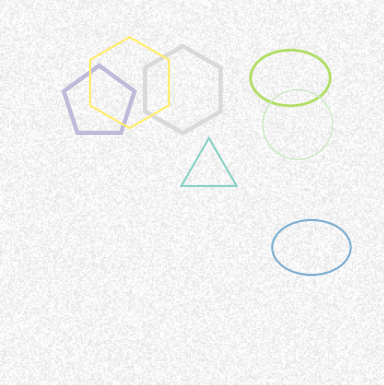[{"shape": "triangle", "thickness": 1.5, "radius": 0.42, "center": [0.543, 0.558]}, {"shape": "pentagon", "thickness": 3, "radius": 0.48, "center": [0.258, 0.733]}, {"shape": "oval", "thickness": 1.5, "radius": 0.51, "center": [0.809, 0.357]}, {"shape": "oval", "thickness": 2, "radius": 0.52, "center": [0.754, 0.798]}, {"shape": "hexagon", "thickness": 3, "radius": 0.57, "center": [0.475, 0.767]}, {"shape": "circle", "thickness": 1, "radius": 0.45, "center": [0.773, 0.677]}, {"shape": "hexagon", "thickness": 1.5, "radius": 0.59, "center": [0.336, 0.785]}]